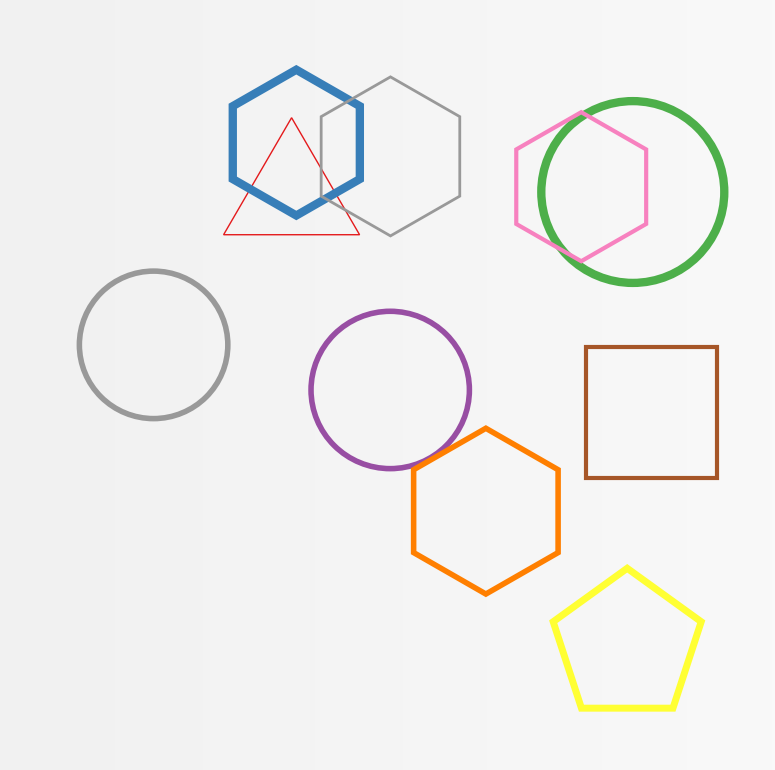[{"shape": "triangle", "thickness": 0.5, "radius": 0.51, "center": [0.376, 0.746]}, {"shape": "hexagon", "thickness": 3, "radius": 0.47, "center": [0.382, 0.815]}, {"shape": "circle", "thickness": 3, "radius": 0.59, "center": [0.817, 0.751]}, {"shape": "circle", "thickness": 2, "radius": 0.51, "center": [0.503, 0.494]}, {"shape": "hexagon", "thickness": 2, "radius": 0.54, "center": [0.627, 0.336]}, {"shape": "pentagon", "thickness": 2.5, "radius": 0.5, "center": [0.809, 0.162]}, {"shape": "square", "thickness": 1.5, "radius": 0.42, "center": [0.841, 0.464]}, {"shape": "hexagon", "thickness": 1.5, "radius": 0.48, "center": [0.75, 0.758]}, {"shape": "hexagon", "thickness": 1, "radius": 0.52, "center": [0.504, 0.797]}, {"shape": "circle", "thickness": 2, "radius": 0.48, "center": [0.198, 0.552]}]